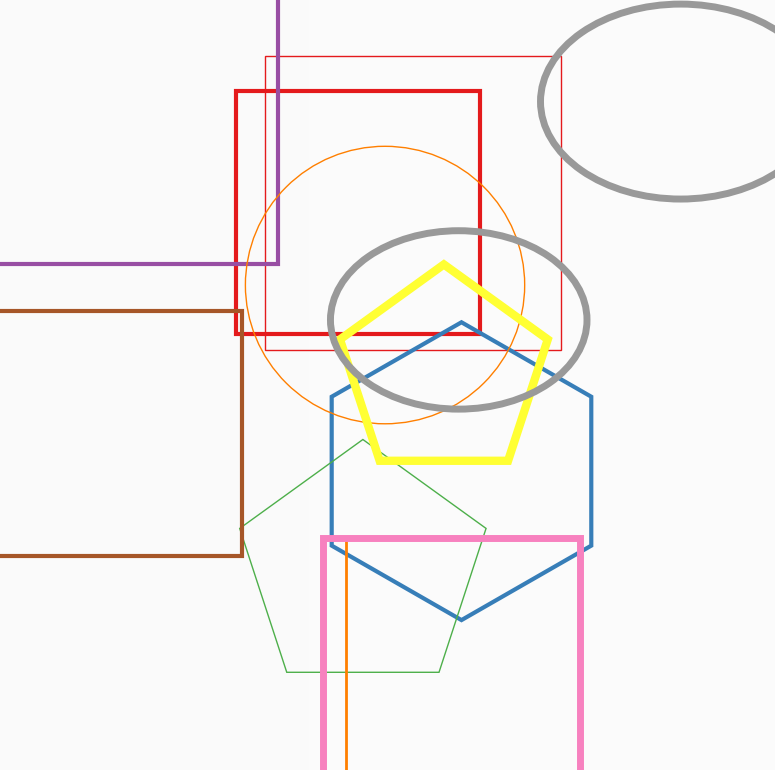[{"shape": "square", "thickness": 1.5, "radius": 0.79, "center": [0.462, 0.724]}, {"shape": "square", "thickness": 0.5, "radius": 0.95, "center": [0.533, 0.737]}, {"shape": "hexagon", "thickness": 1.5, "radius": 0.97, "center": [0.595, 0.388]}, {"shape": "pentagon", "thickness": 0.5, "radius": 0.84, "center": [0.468, 0.262]}, {"shape": "square", "thickness": 1.5, "radius": 1.0, "center": [0.159, 0.857]}, {"shape": "square", "thickness": 1, "radius": 0.75, "center": [0.597, 0.149]}, {"shape": "circle", "thickness": 0.5, "radius": 0.9, "center": [0.497, 0.63]}, {"shape": "pentagon", "thickness": 3, "radius": 0.7, "center": [0.573, 0.516]}, {"shape": "square", "thickness": 1.5, "radius": 0.8, "center": [0.152, 0.437]}, {"shape": "square", "thickness": 2.5, "radius": 0.83, "center": [0.583, 0.136]}, {"shape": "oval", "thickness": 2.5, "radius": 0.9, "center": [0.878, 0.868]}, {"shape": "oval", "thickness": 2.5, "radius": 0.83, "center": [0.592, 0.585]}]